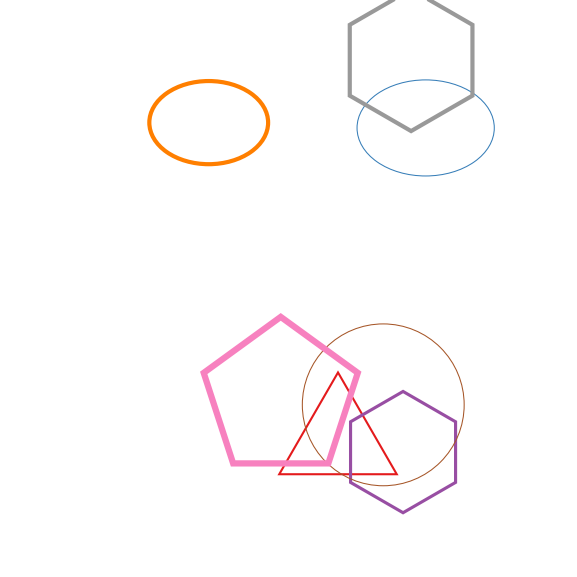[{"shape": "triangle", "thickness": 1, "radius": 0.59, "center": [0.585, 0.237]}, {"shape": "oval", "thickness": 0.5, "radius": 0.59, "center": [0.737, 0.778]}, {"shape": "hexagon", "thickness": 1.5, "radius": 0.52, "center": [0.698, 0.216]}, {"shape": "oval", "thickness": 2, "radius": 0.51, "center": [0.361, 0.787]}, {"shape": "circle", "thickness": 0.5, "radius": 0.7, "center": [0.664, 0.298]}, {"shape": "pentagon", "thickness": 3, "radius": 0.7, "center": [0.486, 0.31]}, {"shape": "hexagon", "thickness": 2, "radius": 0.61, "center": [0.712, 0.895]}]